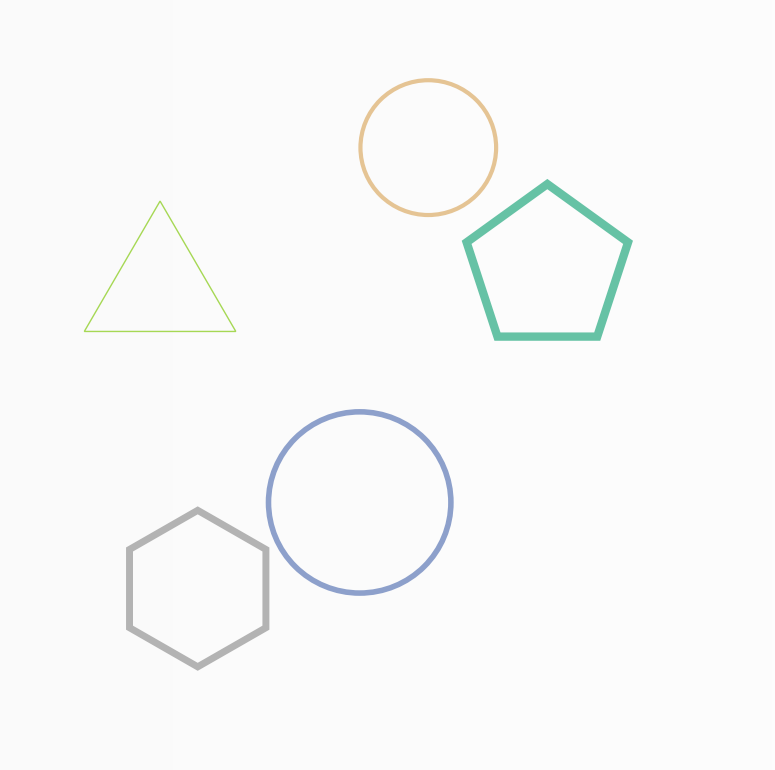[{"shape": "pentagon", "thickness": 3, "radius": 0.55, "center": [0.706, 0.651]}, {"shape": "circle", "thickness": 2, "radius": 0.59, "center": [0.464, 0.347]}, {"shape": "triangle", "thickness": 0.5, "radius": 0.56, "center": [0.207, 0.626]}, {"shape": "circle", "thickness": 1.5, "radius": 0.44, "center": [0.553, 0.808]}, {"shape": "hexagon", "thickness": 2.5, "radius": 0.51, "center": [0.255, 0.236]}]